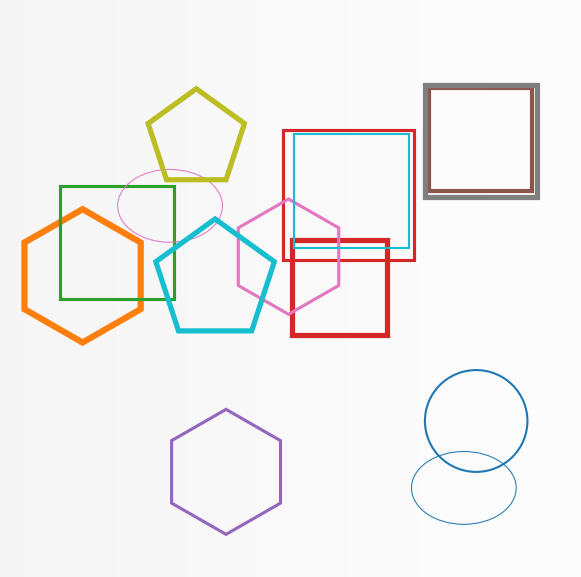[{"shape": "circle", "thickness": 1, "radius": 0.44, "center": [0.819, 0.27]}, {"shape": "oval", "thickness": 0.5, "radius": 0.45, "center": [0.798, 0.154]}, {"shape": "hexagon", "thickness": 3, "radius": 0.58, "center": [0.142, 0.521]}, {"shape": "square", "thickness": 1.5, "radius": 0.49, "center": [0.201, 0.579]}, {"shape": "square", "thickness": 1.5, "radius": 0.56, "center": [0.599, 0.662]}, {"shape": "square", "thickness": 2.5, "radius": 0.41, "center": [0.584, 0.501]}, {"shape": "hexagon", "thickness": 1.5, "radius": 0.54, "center": [0.389, 0.182]}, {"shape": "square", "thickness": 2, "radius": 0.45, "center": [0.827, 0.758]}, {"shape": "oval", "thickness": 0.5, "radius": 0.45, "center": [0.293, 0.643]}, {"shape": "hexagon", "thickness": 1.5, "radius": 0.5, "center": [0.496, 0.555]}, {"shape": "square", "thickness": 2.5, "radius": 0.48, "center": [0.828, 0.755]}, {"shape": "pentagon", "thickness": 2.5, "radius": 0.44, "center": [0.338, 0.758]}, {"shape": "square", "thickness": 1, "radius": 0.49, "center": [0.605, 0.668]}, {"shape": "pentagon", "thickness": 2.5, "radius": 0.54, "center": [0.37, 0.513]}]